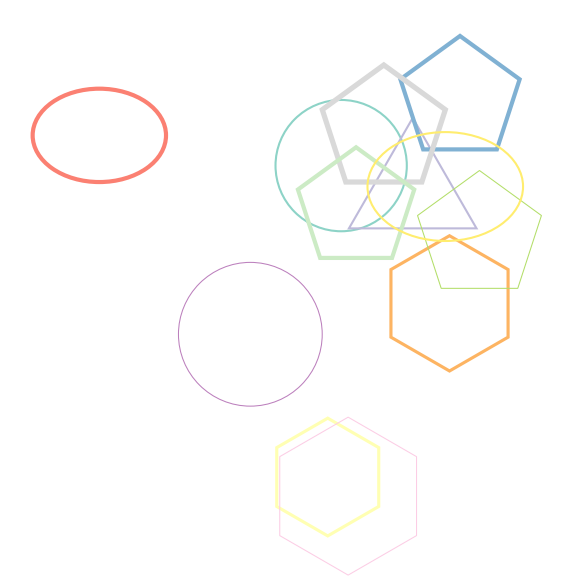[{"shape": "circle", "thickness": 1, "radius": 0.57, "center": [0.591, 0.712]}, {"shape": "hexagon", "thickness": 1.5, "radius": 0.51, "center": [0.568, 0.173]}, {"shape": "triangle", "thickness": 1, "radius": 0.64, "center": [0.715, 0.667]}, {"shape": "oval", "thickness": 2, "radius": 0.58, "center": [0.172, 0.765]}, {"shape": "pentagon", "thickness": 2, "radius": 0.54, "center": [0.797, 0.828]}, {"shape": "hexagon", "thickness": 1.5, "radius": 0.59, "center": [0.778, 0.474]}, {"shape": "pentagon", "thickness": 0.5, "radius": 0.56, "center": [0.83, 0.591]}, {"shape": "hexagon", "thickness": 0.5, "radius": 0.68, "center": [0.603, 0.14]}, {"shape": "pentagon", "thickness": 2.5, "radius": 0.56, "center": [0.665, 0.775]}, {"shape": "circle", "thickness": 0.5, "radius": 0.62, "center": [0.433, 0.42]}, {"shape": "pentagon", "thickness": 2, "radius": 0.53, "center": [0.617, 0.638]}, {"shape": "oval", "thickness": 1, "radius": 0.67, "center": [0.771, 0.676]}]